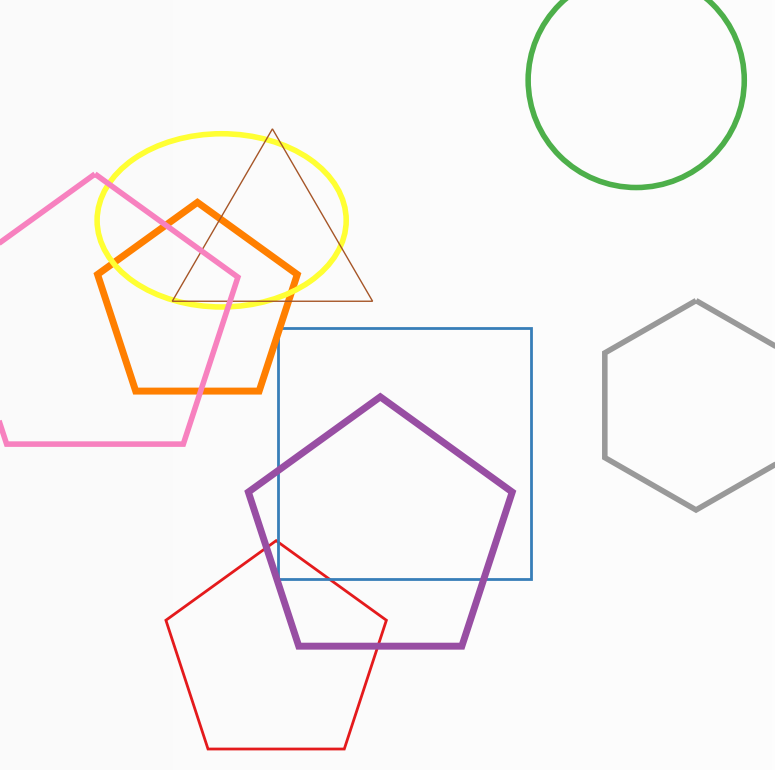[{"shape": "pentagon", "thickness": 1, "radius": 0.75, "center": [0.356, 0.148]}, {"shape": "square", "thickness": 1, "radius": 0.82, "center": [0.522, 0.411]}, {"shape": "circle", "thickness": 2, "radius": 0.7, "center": [0.821, 0.896]}, {"shape": "pentagon", "thickness": 2.5, "radius": 0.9, "center": [0.491, 0.306]}, {"shape": "pentagon", "thickness": 2.5, "radius": 0.68, "center": [0.255, 0.602]}, {"shape": "oval", "thickness": 2, "radius": 0.8, "center": [0.286, 0.714]}, {"shape": "triangle", "thickness": 0.5, "radius": 0.75, "center": [0.352, 0.683]}, {"shape": "pentagon", "thickness": 2, "radius": 0.97, "center": [0.123, 0.58]}, {"shape": "hexagon", "thickness": 2, "radius": 0.68, "center": [0.898, 0.474]}]